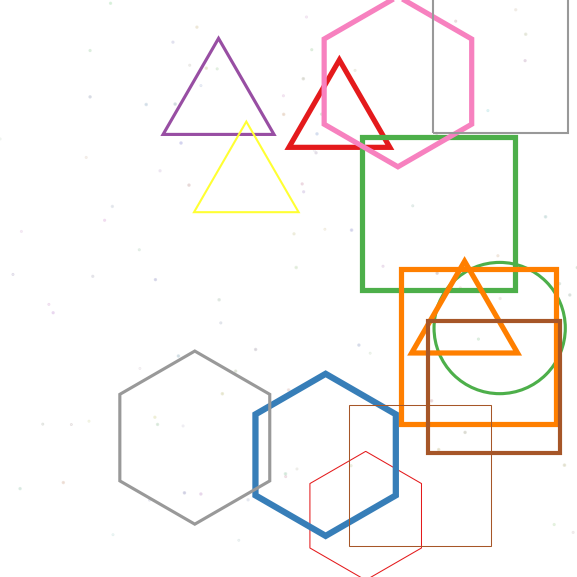[{"shape": "hexagon", "thickness": 0.5, "radius": 0.56, "center": [0.633, 0.106]}, {"shape": "triangle", "thickness": 2.5, "radius": 0.5, "center": [0.588, 0.794]}, {"shape": "hexagon", "thickness": 3, "radius": 0.7, "center": [0.564, 0.212]}, {"shape": "circle", "thickness": 1.5, "radius": 0.57, "center": [0.865, 0.431]}, {"shape": "square", "thickness": 2.5, "radius": 0.66, "center": [0.759, 0.629]}, {"shape": "triangle", "thickness": 1.5, "radius": 0.55, "center": [0.378, 0.822]}, {"shape": "triangle", "thickness": 2.5, "radius": 0.53, "center": [0.804, 0.441]}, {"shape": "square", "thickness": 2.5, "radius": 0.67, "center": [0.829, 0.399]}, {"shape": "triangle", "thickness": 1, "radius": 0.52, "center": [0.427, 0.684]}, {"shape": "square", "thickness": 2, "radius": 0.57, "center": [0.855, 0.329]}, {"shape": "square", "thickness": 0.5, "radius": 0.61, "center": [0.727, 0.176]}, {"shape": "hexagon", "thickness": 2.5, "radius": 0.74, "center": [0.689, 0.858]}, {"shape": "hexagon", "thickness": 1.5, "radius": 0.75, "center": [0.337, 0.241]}, {"shape": "square", "thickness": 1, "radius": 0.58, "center": [0.866, 0.885]}]